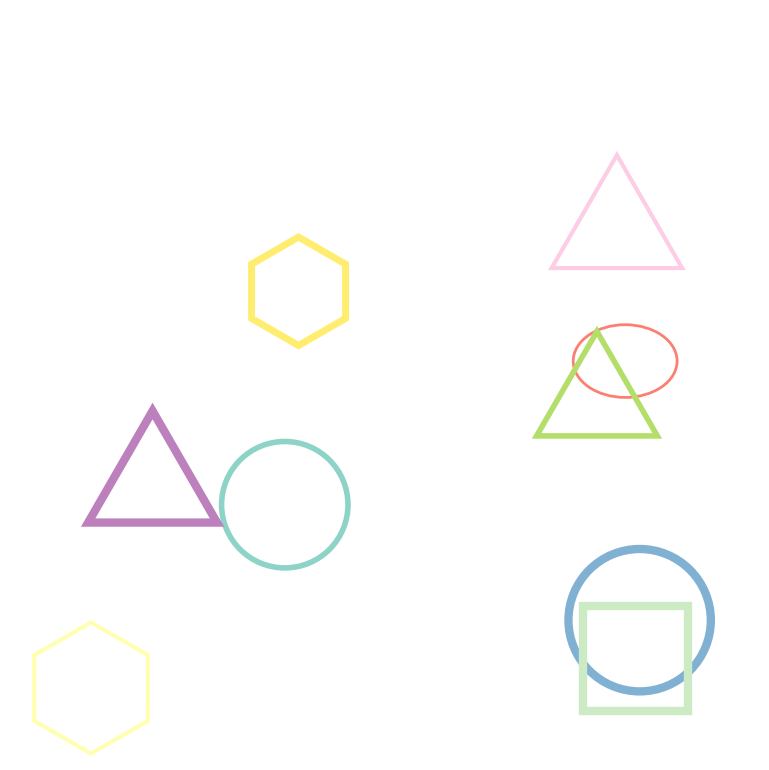[{"shape": "circle", "thickness": 2, "radius": 0.41, "center": [0.37, 0.345]}, {"shape": "hexagon", "thickness": 1.5, "radius": 0.43, "center": [0.118, 0.107]}, {"shape": "oval", "thickness": 1, "radius": 0.34, "center": [0.812, 0.531]}, {"shape": "circle", "thickness": 3, "radius": 0.46, "center": [0.831, 0.195]}, {"shape": "triangle", "thickness": 2, "radius": 0.45, "center": [0.775, 0.479]}, {"shape": "triangle", "thickness": 1.5, "radius": 0.49, "center": [0.801, 0.701]}, {"shape": "triangle", "thickness": 3, "radius": 0.48, "center": [0.198, 0.37]}, {"shape": "square", "thickness": 3, "radius": 0.34, "center": [0.826, 0.145]}, {"shape": "hexagon", "thickness": 2.5, "radius": 0.35, "center": [0.388, 0.622]}]